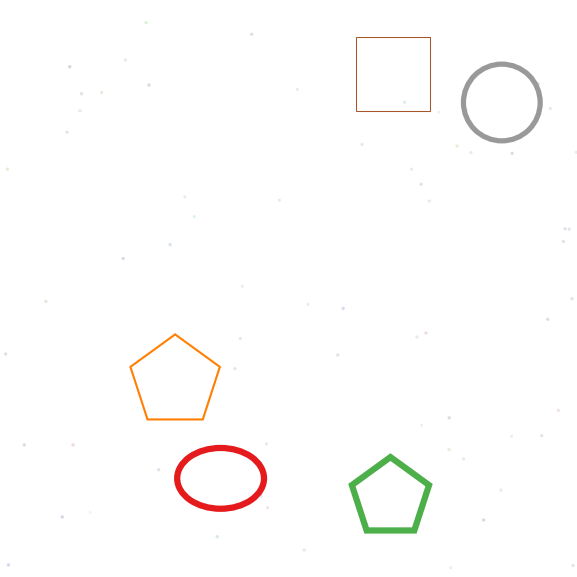[{"shape": "oval", "thickness": 3, "radius": 0.38, "center": [0.382, 0.171]}, {"shape": "pentagon", "thickness": 3, "radius": 0.35, "center": [0.676, 0.137]}, {"shape": "pentagon", "thickness": 1, "radius": 0.41, "center": [0.303, 0.339]}, {"shape": "square", "thickness": 0.5, "radius": 0.32, "center": [0.681, 0.871]}, {"shape": "circle", "thickness": 2.5, "radius": 0.33, "center": [0.869, 0.822]}]